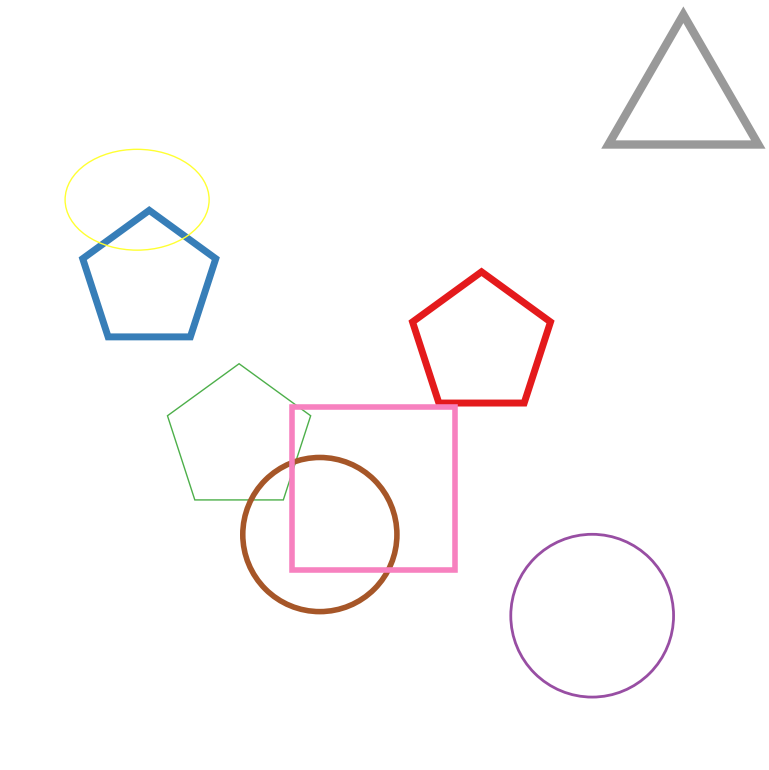[{"shape": "pentagon", "thickness": 2.5, "radius": 0.47, "center": [0.625, 0.553]}, {"shape": "pentagon", "thickness": 2.5, "radius": 0.45, "center": [0.194, 0.636]}, {"shape": "pentagon", "thickness": 0.5, "radius": 0.49, "center": [0.31, 0.43]}, {"shape": "circle", "thickness": 1, "radius": 0.53, "center": [0.769, 0.2]}, {"shape": "oval", "thickness": 0.5, "radius": 0.47, "center": [0.178, 0.741]}, {"shape": "circle", "thickness": 2, "radius": 0.5, "center": [0.415, 0.306]}, {"shape": "square", "thickness": 2, "radius": 0.53, "center": [0.486, 0.366]}, {"shape": "triangle", "thickness": 3, "radius": 0.56, "center": [0.887, 0.868]}]